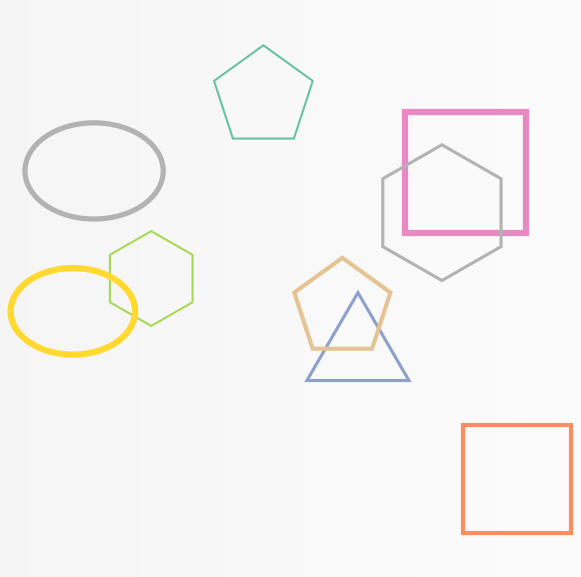[{"shape": "pentagon", "thickness": 1, "radius": 0.45, "center": [0.453, 0.831]}, {"shape": "square", "thickness": 2, "radius": 0.47, "center": [0.89, 0.17]}, {"shape": "triangle", "thickness": 1.5, "radius": 0.51, "center": [0.616, 0.391]}, {"shape": "square", "thickness": 3, "radius": 0.52, "center": [0.801, 0.701]}, {"shape": "hexagon", "thickness": 1, "radius": 0.41, "center": [0.26, 0.517]}, {"shape": "oval", "thickness": 3, "radius": 0.54, "center": [0.125, 0.46]}, {"shape": "pentagon", "thickness": 2, "radius": 0.43, "center": [0.589, 0.466]}, {"shape": "oval", "thickness": 2.5, "radius": 0.59, "center": [0.162, 0.703]}, {"shape": "hexagon", "thickness": 1.5, "radius": 0.59, "center": [0.76, 0.631]}]